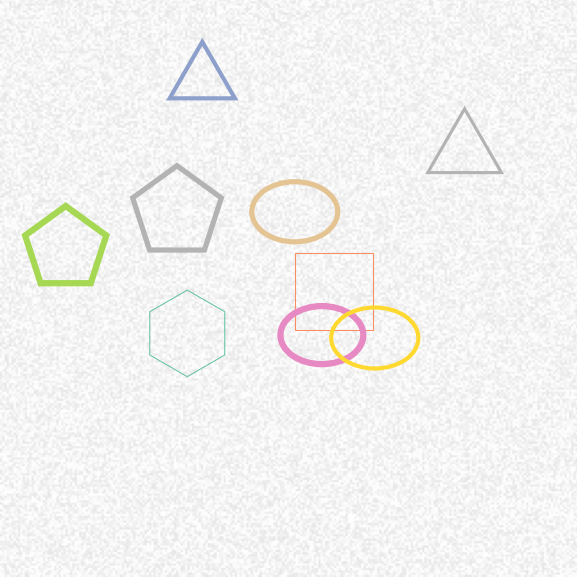[{"shape": "hexagon", "thickness": 0.5, "radius": 0.37, "center": [0.324, 0.422]}, {"shape": "square", "thickness": 0.5, "radius": 0.33, "center": [0.578, 0.495]}, {"shape": "triangle", "thickness": 2, "radius": 0.33, "center": [0.35, 0.861]}, {"shape": "oval", "thickness": 3, "radius": 0.36, "center": [0.557, 0.419]}, {"shape": "pentagon", "thickness": 3, "radius": 0.37, "center": [0.114, 0.569]}, {"shape": "oval", "thickness": 2, "radius": 0.38, "center": [0.649, 0.414]}, {"shape": "oval", "thickness": 2.5, "radius": 0.37, "center": [0.51, 0.632]}, {"shape": "triangle", "thickness": 1.5, "radius": 0.37, "center": [0.805, 0.737]}, {"shape": "pentagon", "thickness": 2.5, "radius": 0.4, "center": [0.306, 0.631]}]